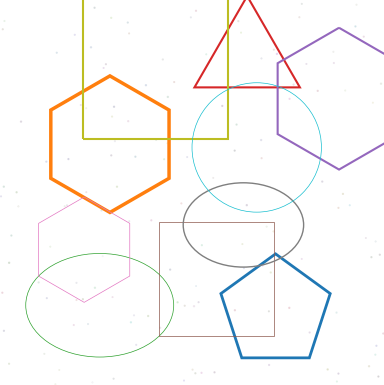[{"shape": "pentagon", "thickness": 2, "radius": 0.75, "center": [0.716, 0.191]}, {"shape": "hexagon", "thickness": 2.5, "radius": 0.89, "center": [0.286, 0.626]}, {"shape": "oval", "thickness": 0.5, "radius": 0.96, "center": [0.259, 0.207]}, {"shape": "triangle", "thickness": 1.5, "radius": 0.79, "center": [0.642, 0.852]}, {"shape": "hexagon", "thickness": 1.5, "radius": 0.92, "center": [0.881, 0.744]}, {"shape": "square", "thickness": 0.5, "radius": 0.74, "center": [0.563, 0.276]}, {"shape": "hexagon", "thickness": 0.5, "radius": 0.68, "center": [0.219, 0.351]}, {"shape": "oval", "thickness": 1, "radius": 0.78, "center": [0.632, 0.416]}, {"shape": "square", "thickness": 1.5, "radius": 0.94, "center": [0.405, 0.827]}, {"shape": "circle", "thickness": 0.5, "radius": 0.84, "center": [0.667, 0.617]}]